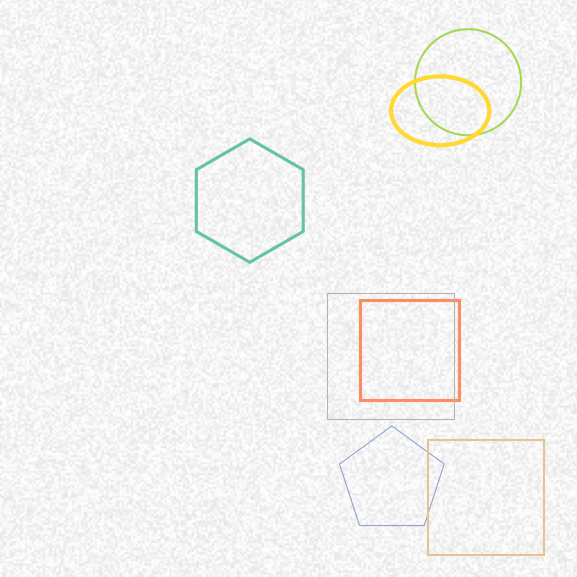[{"shape": "hexagon", "thickness": 1.5, "radius": 0.53, "center": [0.433, 0.652]}, {"shape": "square", "thickness": 1.5, "radius": 0.43, "center": [0.709, 0.393]}, {"shape": "pentagon", "thickness": 0.5, "radius": 0.48, "center": [0.679, 0.166]}, {"shape": "circle", "thickness": 1, "radius": 0.46, "center": [0.811, 0.857]}, {"shape": "oval", "thickness": 2, "radius": 0.43, "center": [0.762, 0.807]}, {"shape": "square", "thickness": 1, "radius": 0.5, "center": [0.841, 0.138]}, {"shape": "square", "thickness": 0.5, "radius": 0.55, "center": [0.676, 0.383]}]